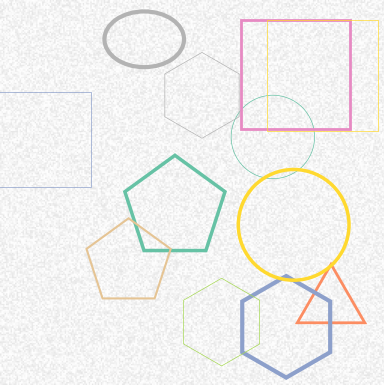[{"shape": "circle", "thickness": 0.5, "radius": 0.54, "center": [0.709, 0.644]}, {"shape": "pentagon", "thickness": 2.5, "radius": 0.68, "center": [0.454, 0.46]}, {"shape": "triangle", "thickness": 2, "radius": 0.51, "center": [0.86, 0.212]}, {"shape": "hexagon", "thickness": 3, "radius": 0.66, "center": [0.743, 0.151]}, {"shape": "square", "thickness": 0.5, "radius": 0.62, "center": [0.112, 0.638]}, {"shape": "square", "thickness": 2, "radius": 0.71, "center": [0.766, 0.807]}, {"shape": "hexagon", "thickness": 0.5, "radius": 0.57, "center": [0.576, 0.163]}, {"shape": "circle", "thickness": 2.5, "radius": 0.72, "center": [0.763, 0.416]}, {"shape": "square", "thickness": 0.5, "radius": 0.72, "center": [0.838, 0.804]}, {"shape": "pentagon", "thickness": 1.5, "radius": 0.58, "center": [0.334, 0.318]}, {"shape": "oval", "thickness": 3, "radius": 0.52, "center": [0.375, 0.898]}, {"shape": "hexagon", "thickness": 0.5, "radius": 0.56, "center": [0.525, 0.752]}]